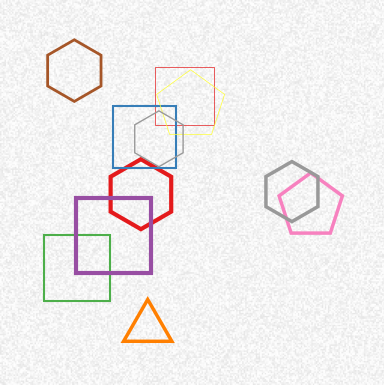[{"shape": "square", "thickness": 0.5, "radius": 0.38, "center": [0.48, 0.75]}, {"shape": "hexagon", "thickness": 3, "radius": 0.45, "center": [0.366, 0.496]}, {"shape": "square", "thickness": 1.5, "radius": 0.41, "center": [0.375, 0.644]}, {"shape": "square", "thickness": 1.5, "radius": 0.43, "center": [0.2, 0.304]}, {"shape": "square", "thickness": 3, "radius": 0.49, "center": [0.295, 0.388]}, {"shape": "triangle", "thickness": 2.5, "radius": 0.36, "center": [0.384, 0.15]}, {"shape": "pentagon", "thickness": 0.5, "radius": 0.46, "center": [0.495, 0.726]}, {"shape": "hexagon", "thickness": 2, "radius": 0.4, "center": [0.193, 0.817]}, {"shape": "pentagon", "thickness": 2.5, "radius": 0.43, "center": [0.807, 0.465]}, {"shape": "hexagon", "thickness": 1, "radius": 0.36, "center": [0.413, 0.639]}, {"shape": "hexagon", "thickness": 2.5, "radius": 0.39, "center": [0.758, 0.502]}]